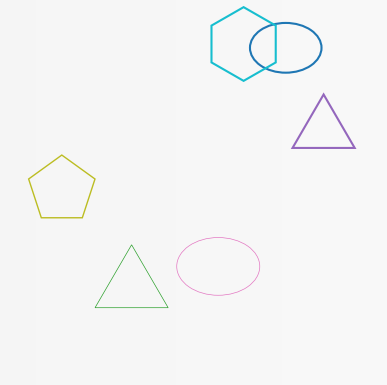[{"shape": "oval", "thickness": 1.5, "radius": 0.46, "center": [0.737, 0.876]}, {"shape": "triangle", "thickness": 0.5, "radius": 0.54, "center": [0.34, 0.255]}, {"shape": "triangle", "thickness": 1.5, "radius": 0.46, "center": [0.835, 0.662]}, {"shape": "oval", "thickness": 0.5, "radius": 0.54, "center": [0.563, 0.308]}, {"shape": "pentagon", "thickness": 1, "radius": 0.45, "center": [0.16, 0.507]}, {"shape": "hexagon", "thickness": 1.5, "radius": 0.48, "center": [0.629, 0.886]}]